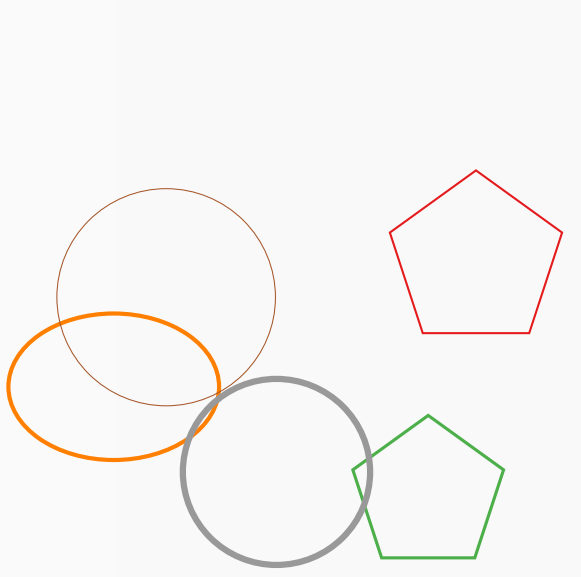[{"shape": "pentagon", "thickness": 1, "radius": 0.78, "center": [0.819, 0.548]}, {"shape": "pentagon", "thickness": 1.5, "radius": 0.68, "center": [0.737, 0.143]}, {"shape": "oval", "thickness": 2, "radius": 0.91, "center": [0.196, 0.329]}, {"shape": "circle", "thickness": 0.5, "radius": 0.94, "center": [0.286, 0.484]}, {"shape": "circle", "thickness": 3, "radius": 0.81, "center": [0.476, 0.182]}]